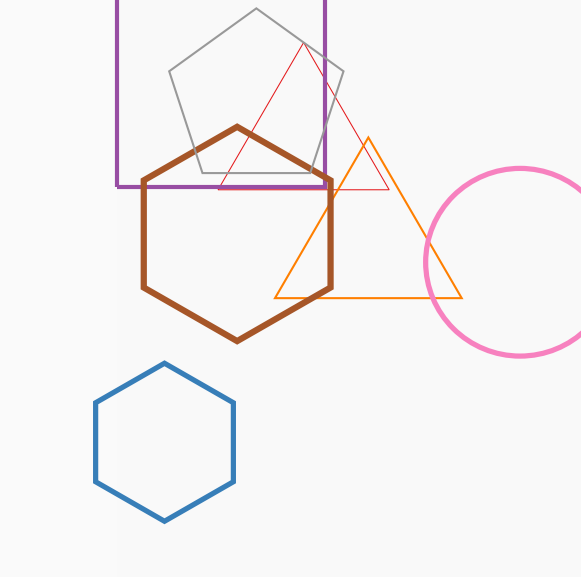[{"shape": "triangle", "thickness": 0.5, "radius": 0.85, "center": [0.522, 0.756]}, {"shape": "hexagon", "thickness": 2.5, "radius": 0.68, "center": [0.283, 0.233]}, {"shape": "square", "thickness": 2, "radius": 0.89, "center": [0.38, 0.854]}, {"shape": "triangle", "thickness": 1, "radius": 0.93, "center": [0.634, 0.576]}, {"shape": "hexagon", "thickness": 3, "radius": 0.93, "center": [0.408, 0.594]}, {"shape": "circle", "thickness": 2.5, "radius": 0.81, "center": [0.895, 0.545]}, {"shape": "pentagon", "thickness": 1, "radius": 0.79, "center": [0.441, 0.827]}]